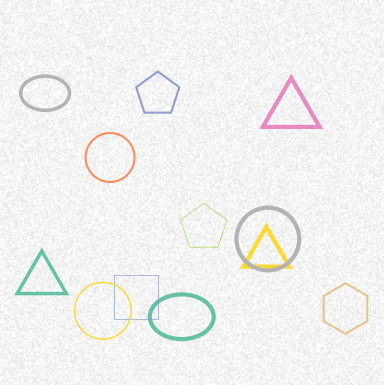[{"shape": "triangle", "thickness": 2.5, "radius": 0.37, "center": [0.108, 0.274]}, {"shape": "oval", "thickness": 3, "radius": 0.41, "center": [0.472, 0.177]}, {"shape": "circle", "thickness": 1.5, "radius": 0.32, "center": [0.286, 0.591]}, {"shape": "pentagon", "thickness": 1.5, "radius": 0.29, "center": [0.41, 0.755]}, {"shape": "square", "thickness": 0.5, "radius": 0.29, "center": [0.353, 0.229]}, {"shape": "triangle", "thickness": 3, "radius": 0.43, "center": [0.756, 0.713]}, {"shape": "pentagon", "thickness": 0.5, "radius": 0.32, "center": [0.529, 0.409]}, {"shape": "circle", "thickness": 1, "radius": 0.37, "center": [0.267, 0.193]}, {"shape": "triangle", "thickness": 3, "radius": 0.35, "center": [0.692, 0.342]}, {"shape": "hexagon", "thickness": 1.5, "radius": 0.33, "center": [0.897, 0.199]}, {"shape": "circle", "thickness": 3, "radius": 0.41, "center": [0.696, 0.379]}, {"shape": "oval", "thickness": 2.5, "radius": 0.32, "center": [0.117, 0.758]}]